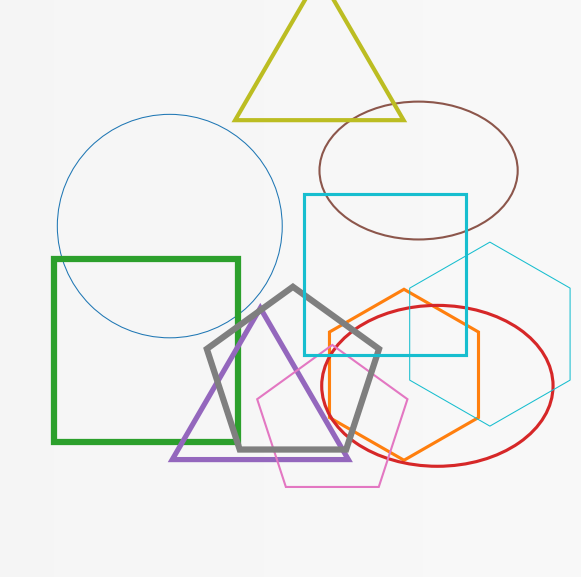[{"shape": "circle", "thickness": 0.5, "radius": 0.97, "center": [0.292, 0.608]}, {"shape": "hexagon", "thickness": 1.5, "radius": 0.74, "center": [0.695, 0.35]}, {"shape": "square", "thickness": 3, "radius": 0.79, "center": [0.251, 0.392]}, {"shape": "oval", "thickness": 1.5, "radius": 1.0, "center": [0.752, 0.331]}, {"shape": "triangle", "thickness": 2.5, "radius": 0.87, "center": [0.448, 0.291]}, {"shape": "oval", "thickness": 1, "radius": 0.85, "center": [0.72, 0.704]}, {"shape": "pentagon", "thickness": 1, "radius": 0.68, "center": [0.572, 0.266]}, {"shape": "pentagon", "thickness": 3, "radius": 0.78, "center": [0.504, 0.347]}, {"shape": "triangle", "thickness": 2, "radius": 0.84, "center": [0.549, 0.875]}, {"shape": "square", "thickness": 1.5, "radius": 0.7, "center": [0.662, 0.524]}, {"shape": "hexagon", "thickness": 0.5, "radius": 0.8, "center": [0.843, 0.421]}]